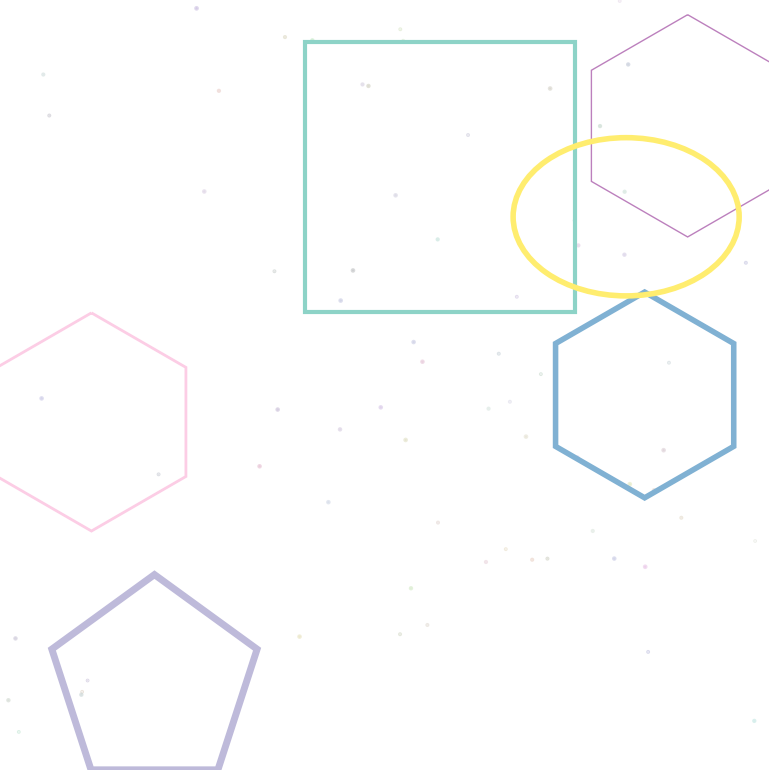[{"shape": "square", "thickness": 1.5, "radius": 0.87, "center": [0.572, 0.77]}, {"shape": "pentagon", "thickness": 2.5, "radius": 0.7, "center": [0.201, 0.114]}, {"shape": "hexagon", "thickness": 2, "radius": 0.67, "center": [0.837, 0.487]}, {"shape": "hexagon", "thickness": 1, "radius": 0.71, "center": [0.119, 0.452]}, {"shape": "hexagon", "thickness": 0.5, "radius": 0.72, "center": [0.893, 0.837]}, {"shape": "oval", "thickness": 2, "radius": 0.73, "center": [0.813, 0.718]}]